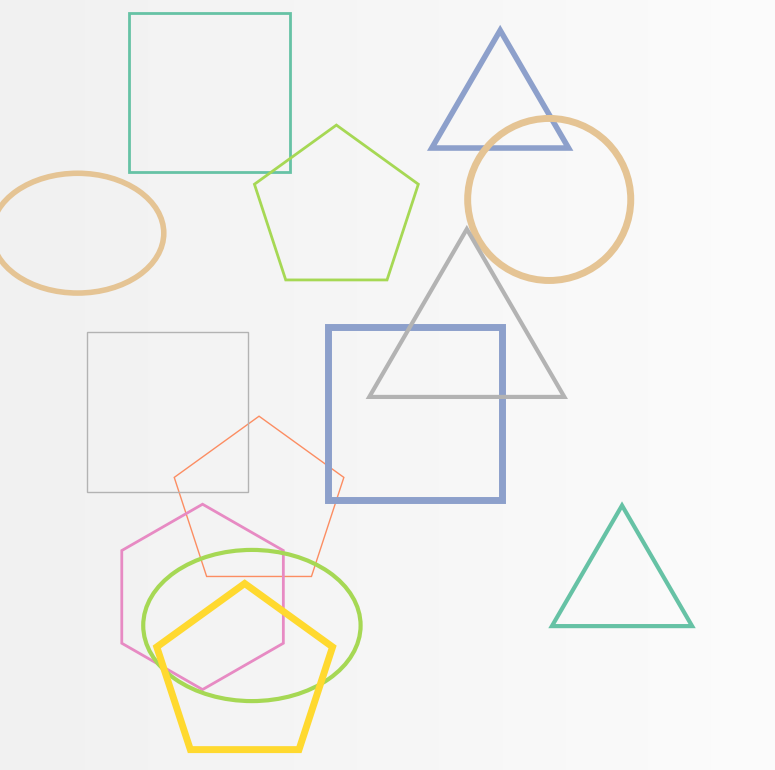[{"shape": "square", "thickness": 1, "radius": 0.52, "center": [0.27, 0.88]}, {"shape": "triangle", "thickness": 1.5, "radius": 0.52, "center": [0.803, 0.239]}, {"shape": "pentagon", "thickness": 0.5, "radius": 0.58, "center": [0.334, 0.344]}, {"shape": "square", "thickness": 2.5, "radius": 0.56, "center": [0.536, 0.463]}, {"shape": "triangle", "thickness": 2, "radius": 0.51, "center": [0.645, 0.859]}, {"shape": "hexagon", "thickness": 1, "radius": 0.6, "center": [0.261, 0.225]}, {"shape": "pentagon", "thickness": 1, "radius": 0.56, "center": [0.434, 0.726]}, {"shape": "oval", "thickness": 1.5, "radius": 0.7, "center": [0.325, 0.188]}, {"shape": "pentagon", "thickness": 2.5, "radius": 0.6, "center": [0.316, 0.123]}, {"shape": "circle", "thickness": 2.5, "radius": 0.53, "center": [0.709, 0.741]}, {"shape": "oval", "thickness": 2, "radius": 0.56, "center": [0.1, 0.697]}, {"shape": "triangle", "thickness": 1.5, "radius": 0.73, "center": [0.602, 0.557]}, {"shape": "square", "thickness": 0.5, "radius": 0.52, "center": [0.216, 0.465]}]